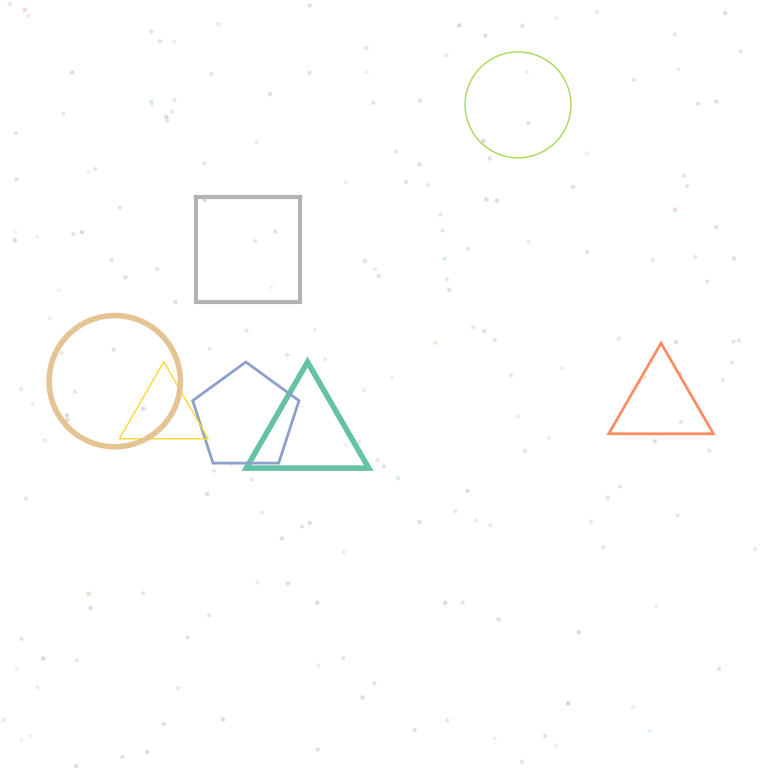[{"shape": "triangle", "thickness": 2, "radius": 0.46, "center": [0.399, 0.438]}, {"shape": "triangle", "thickness": 1, "radius": 0.39, "center": [0.859, 0.476]}, {"shape": "pentagon", "thickness": 1, "radius": 0.36, "center": [0.319, 0.457]}, {"shape": "circle", "thickness": 0.5, "radius": 0.34, "center": [0.673, 0.864]}, {"shape": "triangle", "thickness": 0.5, "radius": 0.33, "center": [0.213, 0.463]}, {"shape": "circle", "thickness": 2, "radius": 0.43, "center": [0.149, 0.505]}, {"shape": "square", "thickness": 1.5, "radius": 0.34, "center": [0.322, 0.676]}]